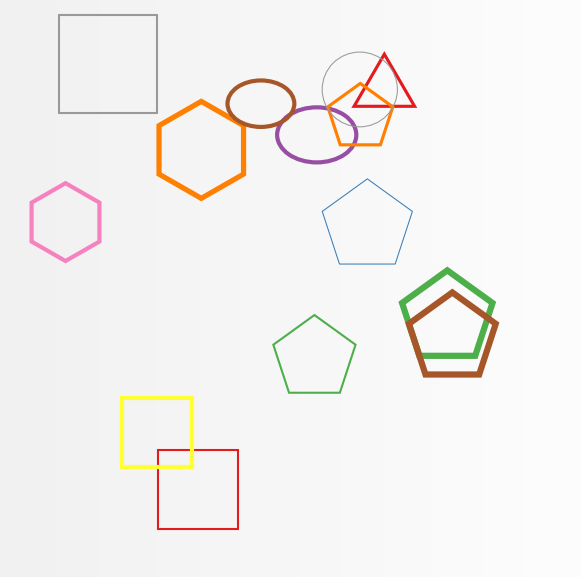[{"shape": "square", "thickness": 1, "radius": 0.34, "center": [0.341, 0.151]}, {"shape": "triangle", "thickness": 1.5, "radius": 0.3, "center": [0.661, 0.845]}, {"shape": "pentagon", "thickness": 0.5, "radius": 0.41, "center": [0.632, 0.608]}, {"shape": "pentagon", "thickness": 3, "radius": 0.41, "center": [0.77, 0.449]}, {"shape": "pentagon", "thickness": 1, "radius": 0.37, "center": [0.541, 0.379]}, {"shape": "oval", "thickness": 2, "radius": 0.34, "center": [0.545, 0.766]}, {"shape": "hexagon", "thickness": 2.5, "radius": 0.42, "center": [0.346, 0.74]}, {"shape": "pentagon", "thickness": 1.5, "radius": 0.29, "center": [0.62, 0.796]}, {"shape": "square", "thickness": 2, "radius": 0.3, "center": [0.27, 0.251]}, {"shape": "pentagon", "thickness": 3, "radius": 0.39, "center": [0.778, 0.414]}, {"shape": "oval", "thickness": 2, "radius": 0.29, "center": [0.449, 0.82]}, {"shape": "hexagon", "thickness": 2, "radius": 0.34, "center": [0.113, 0.615]}, {"shape": "square", "thickness": 1, "radius": 0.42, "center": [0.186, 0.888]}, {"shape": "circle", "thickness": 0.5, "radius": 0.32, "center": [0.619, 0.844]}]